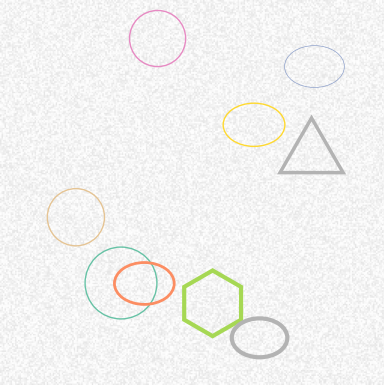[{"shape": "circle", "thickness": 1, "radius": 0.47, "center": [0.314, 0.265]}, {"shape": "oval", "thickness": 2, "radius": 0.39, "center": [0.375, 0.264]}, {"shape": "oval", "thickness": 0.5, "radius": 0.39, "center": [0.817, 0.827]}, {"shape": "circle", "thickness": 1, "radius": 0.36, "center": [0.409, 0.9]}, {"shape": "hexagon", "thickness": 3, "radius": 0.43, "center": [0.552, 0.212]}, {"shape": "oval", "thickness": 1, "radius": 0.4, "center": [0.66, 0.676]}, {"shape": "circle", "thickness": 1, "radius": 0.37, "center": [0.197, 0.436]}, {"shape": "triangle", "thickness": 2.5, "radius": 0.47, "center": [0.809, 0.599]}, {"shape": "oval", "thickness": 3, "radius": 0.36, "center": [0.674, 0.123]}]